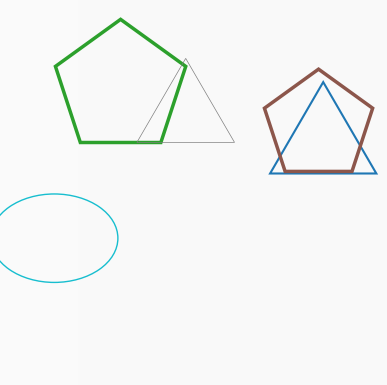[{"shape": "triangle", "thickness": 1.5, "radius": 0.79, "center": [0.834, 0.629]}, {"shape": "pentagon", "thickness": 2.5, "radius": 0.88, "center": [0.311, 0.773]}, {"shape": "pentagon", "thickness": 2.5, "radius": 0.73, "center": [0.822, 0.674]}, {"shape": "triangle", "thickness": 0.5, "radius": 0.73, "center": [0.479, 0.703]}, {"shape": "oval", "thickness": 1, "radius": 0.82, "center": [0.14, 0.381]}]